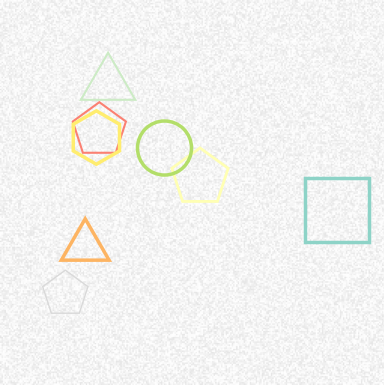[{"shape": "square", "thickness": 2.5, "radius": 0.42, "center": [0.876, 0.454]}, {"shape": "pentagon", "thickness": 2, "radius": 0.38, "center": [0.519, 0.539]}, {"shape": "pentagon", "thickness": 1.5, "radius": 0.36, "center": [0.258, 0.662]}, {"shape": "triangle", "thickness": 2.5, "radius": 0.36, "center": [0.221, 0.36]}, {"shape": "circle", "thickness": 2.5, "radius": 0.35, "center": [0.427, 0.616]}, {"shape": "pentagon", "thickness": 1, "radius": 0.31, "center": [0.17, 0.236]}, {"shape": "triangle", "thickness": 1.5, "radius": 0.41, "center": [0.281, 0.782]}, {"shape": "hexagon", "thickness": 2.5, "radius": 0.35, "center": [0.25, 0.643]}]